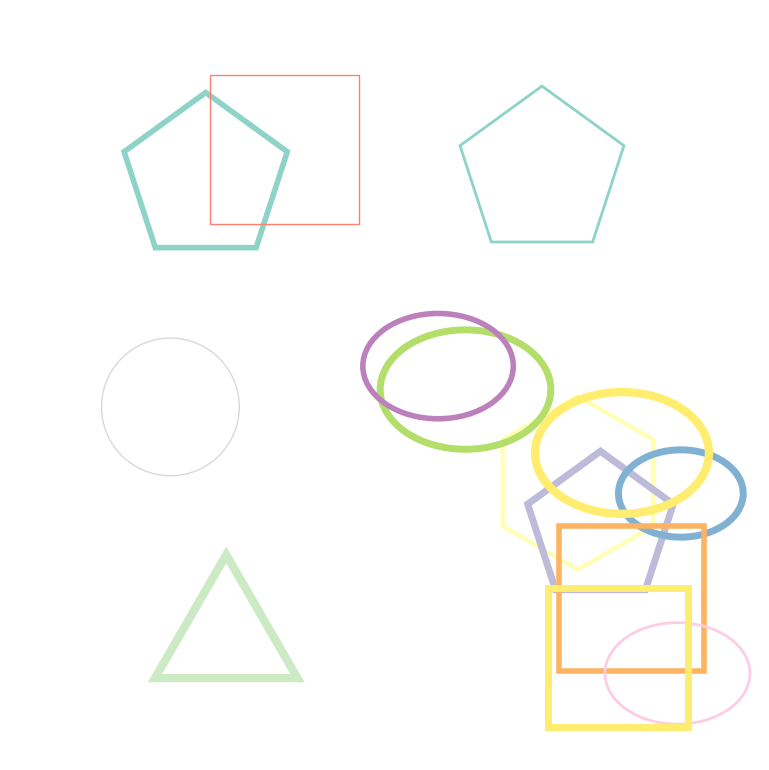[{"shape": "pentagon", "thickness": 2, "radius": 0.56, "center": [0.267, 0.768]}, {"shape": "pentagon", "thickness": 1, "radius": 0.56, "center": [0.704, 0.776]}, {"shape": "hexagon", "thickness": 1.5, "radius": 0.56, "center": [0.75, 0.373]}, {"shape": "pentagon", "thickness": 2.5, "radius": 0.5, "center": [0.78, 0.315]}, {"shape": "square", "thickness": 0.5, "radius": 0.48, "center": [0.369, 0.806]}, {"shape": "oval", "thickness": 2.5, "radius": 0.41, "center": [0.884, 0.359]}, {"shape": "square", "thickness": 2, "radius": 0.47, "center": [0.82, 0.222]}, {"shape": "oval", "thickness": 2.5, "radius": 0.55, "center": [0.605, 0.494]}, {"shape": "oval", "thickness": 1, "radius": 0.47, "center": [0.88, 0.125]}, {"shape": "circle", "thickness": 0.5, "radius": 0.45, "center": [0.221, 0.472]}, {"shape": "oval", "thickness": 2, "radius": 0.49, "center": [0.569, 0.525]}, {"shape": "triangle", "thickness": 3, "radius": 0.53, "center": [0.294, 0.173]}, {"shape": "square", "thickness": 2.5, "radius": 0.45, "center": [0.802, 0.146]}, {"shape": "oval", "thickness": 3, "radius": 0.56, "center": [0.808, 0.412]}]